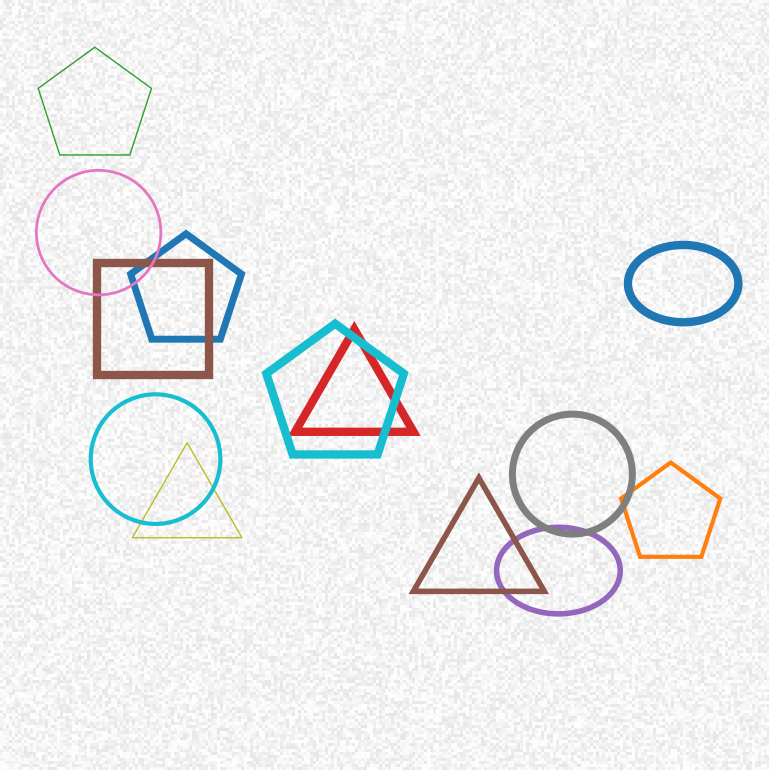[{"shape": "pentagon", "thickness": 2.5, "radius": 0.38, "center": [0.242, 0.621]}, {"shape": "oval", "thickness": 3, "radius": 0.36, "center": [0.887, 0.632]}, {"shape": "pentagon", "thickness": 1.5, "radius": 0.34, "center": [0.871, 0.332]}, {"shape": "pentagon", "thickness": 0.5, "radius": 0.39, "center": [0.123, 0.861]}, {"shape": "triangle", "thickness": 3, "radius": 0.44, "center": [0.46, 0.484]}, {"shape": "oval", "thickness": 2, "radius": 0.4, "center": [0.725, 0.259]}, {"shape": "square", "thickness": 3, "radius": 0.36, "center": [0.199, 0.586]}, {"shape": "triangle", "thickness": 2, "radius": 0.49, "center": [0.622, 0.281]}, {"shape": "circle", "thickness": 1, "radius": 0.4, "center": [0.128, 0.698]}, {"shape": "circle", "thickness": 2.5, "radius": 0.39, "center": [0.743, 0.384]}, {"shape": "triangle", "thickness": 0.5, "radius": 0.41, "center": [0.243, 0.343]}, {"shape": "circle", "thickness": 1.5, "radius": 0.42, "center": [0.202, 0.404]}, {"shape": "pentagon", "thickness": 3, "radius": 0.47, "center": [0.435, 0.486]}]